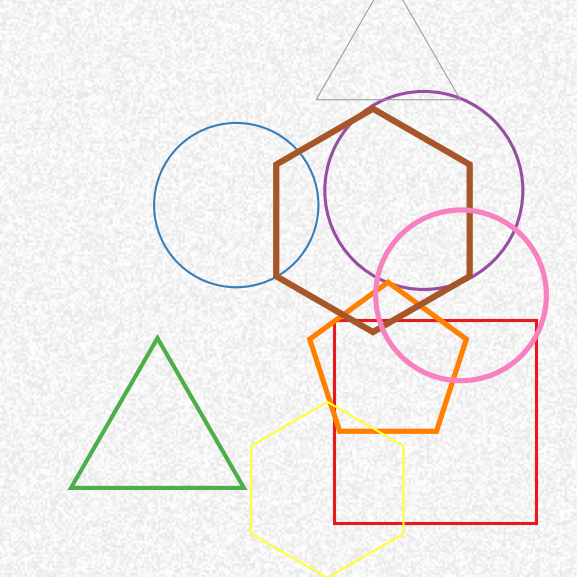[{"shape": "square", "thickness": 1.5, "radius": 0.88, "center": [0.753, 0.269]}, {"shape": "circle", "thickness": 1, "radius": 0.71, "center": [0.409, 0.644]}, {"shape": "triangle", "thickness": 2, "radius": 0.86, "center": [0.273, 0.241]}, {"shape": "circle", "thickness": 1.5, "radius": 0.86, "center": [0.734, 0.669]}, {"shape": "pentagon", "thickness": 2.5, "radius": 0.71, "center": [0.672, 0.368]}, {"shape": "hexagon", "thickness": 1, "radius": 0.76, "center": [0.567, 0.151]}, {"shape": "hexagon", "thickness": 3, "radius": 0.97, "center": [0.646, 0.618]}, {"shape": "circle", "thickness": 2.5, "radius": 0.74, "center": [0.798, 0.488]}, {"shape": "triangle", "thickness": 0.5, "radius": 0.72, "center": [0.672, 0.899]}]